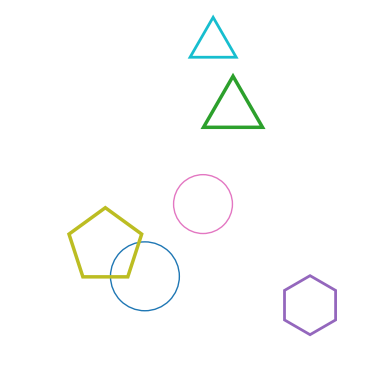[{"shape": "circle", "thickness": 1, "radius": 0.45, "center": [0.376, 0.282]}, {"shape": "triangle", "thickness": 2.5, "radius": 0.44, "center": [0.605, 0.714]}, {"shape": "hexagon", "thickness": 2, "radius": 0.38, "center": [0.805, 0.207]}, {"shape": "circle", "thickness": 1, "radius": 0.38, "center": [0.527, 0.47]}, {"shape": "pentagon", "thickness": 2.5, "radius": 0.5, "center": [0.274, 0.361]}, {"shape": "triangle", "thickness": 2, "radius": 0.35, "center": [0.554, 0.886]}]